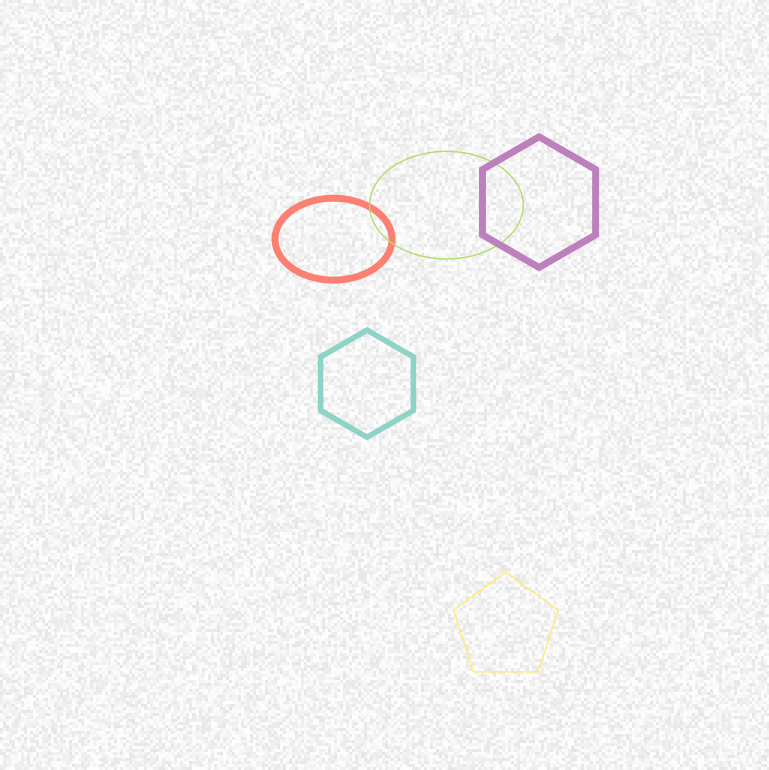[{"shape": "hexagon", "thickness": 2, "radius": 0.35, "center": [0.477, 0.502]}, {"shape": "oval", "thickness": 2.5, "radius": 0.38, "center": [0.433, 0.689]}, {"shape": "oval", "thickness": 0.5, "radius": 0.5, "center": [0.58, 0.734]}, {"shape": "hexagon", "thickness": 2.5, "radius": 0.42, "center": [0.7, 0.737]}, {"shape": "pentagon", "thickness": 0.5, "radius": 0.36, "center": [0.657, 0.185]}]